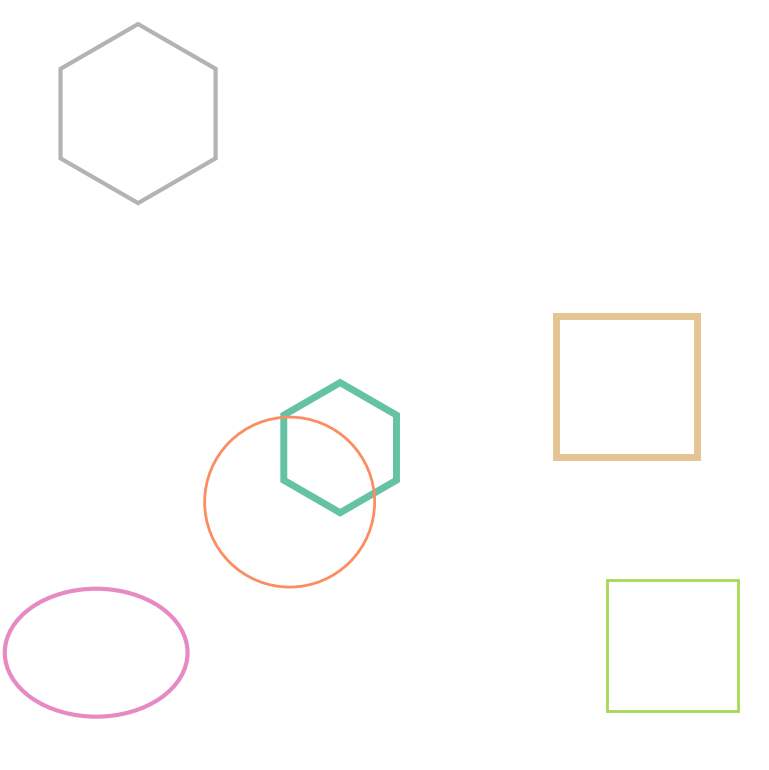[{"shape": "hexagon", "thickness": 2.5, "radius": 0.42, "center": [0.442, 0.419]}, {"shape": "circle", "thickness": 1, "radius": 0.55, "center": [0.376, 0.348]}, {"shape": "oval", "thickness": 1.5, "radius": 0.59, "center": [0.125, 0.152]}, {"shape": "square", "thickness": 1, "radius": 0.42, "center": [0.873, 0.161]}, {"shape": "square", "thickness": 2.5, "radius": 0.46, "center": [0.813, 0.498]}, {"shape": "hexagon", "thickness": 1.5, "radius": 0.58, "center": [0.179, 0.852]}]